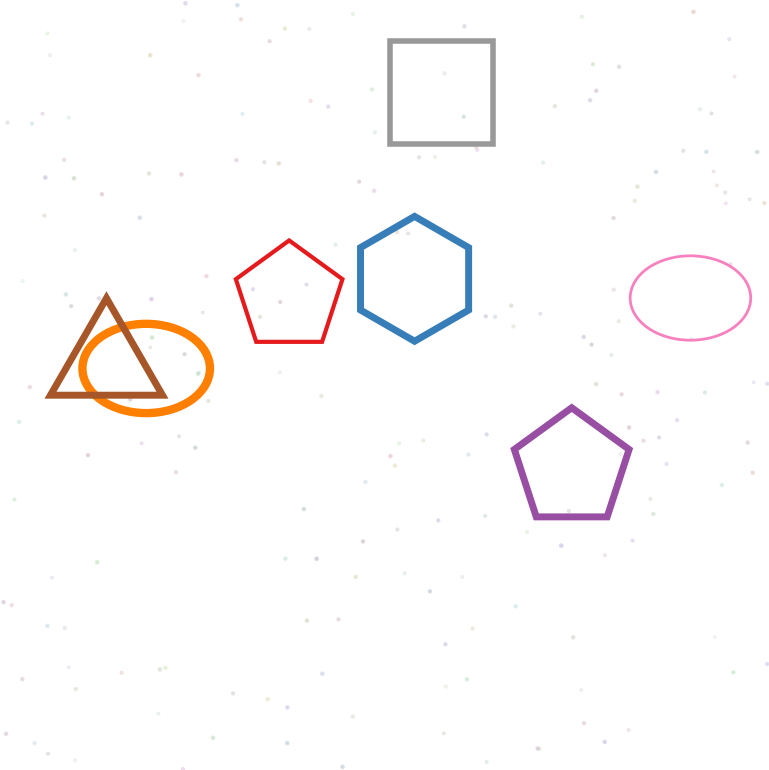[{"shape": "pentagon", "thickness": 1.5, "radius": 0.36, "center": [0.376, 0.615]}, {"shape": "hexagon", "thickness": 2.5, "radius": 0.41, "center": [0.538, 0.638]}, {"shape": "pentagon", "thickness": 2.5, "radius": 0.39, "center": [0.742, 0.392]}, {"shape": "oval", "thickness": 3, "radius": 0.41, "center": [0.19, 0.521]}, {"shape": "triangle", "thickness": 2.5, "radius": 0.42, "center": [0.138, 0.529]}, {"shape": "oval", "thickness": 1, "radius": 0.39, "center": [0.897, 0.613]}, {"shape": "square", "thickness": 2, "radius": 0.34, "center": [0.573, 0.88]}]